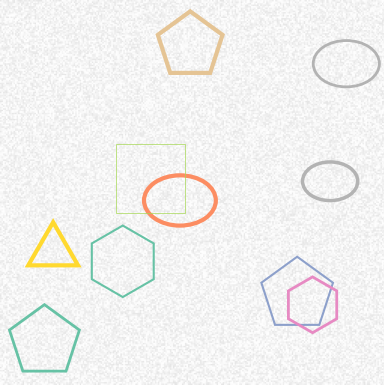[{"shape": "hexagon", "thickness": 1.5, "radius": 0.46, "center": [0.319, 0.321]}, {"shape": "pentagon", "thickness": 2, "radius": 0.48, "center": [0.115, 0.113]}, {"shape": "oval", "thickness": 3, "radius": 0.47, "center": [0.467, 0.479]}, {"shape": "pentagon", "thickness": 1.5, "radius": 0.49, "center": [0.772, 0.235]}, {"shape": "hexagon", "thickness": 2, "radius": 0.36, "center": [0.812, 0.208]}, {"shape": "square", "thickness": 0.5, "radius": 0.45, "center": [0.391, 0.536]}, {"shape": "triangle", "thickness": 3, "radius": 0.37, "center": [0.138, 0.348]}, {"shape": "pentagon", "thickness": 3, "radius": 0.44, "center": [0.494, 0.882]}, {"shape": "oval", "thickness": 2.5, "radius": 0.36, "center": [0.857, 0.529]}, {"shape": "oval", "thickness": 2, "radius": 0.43, "center": [0.9, 0.835]}]